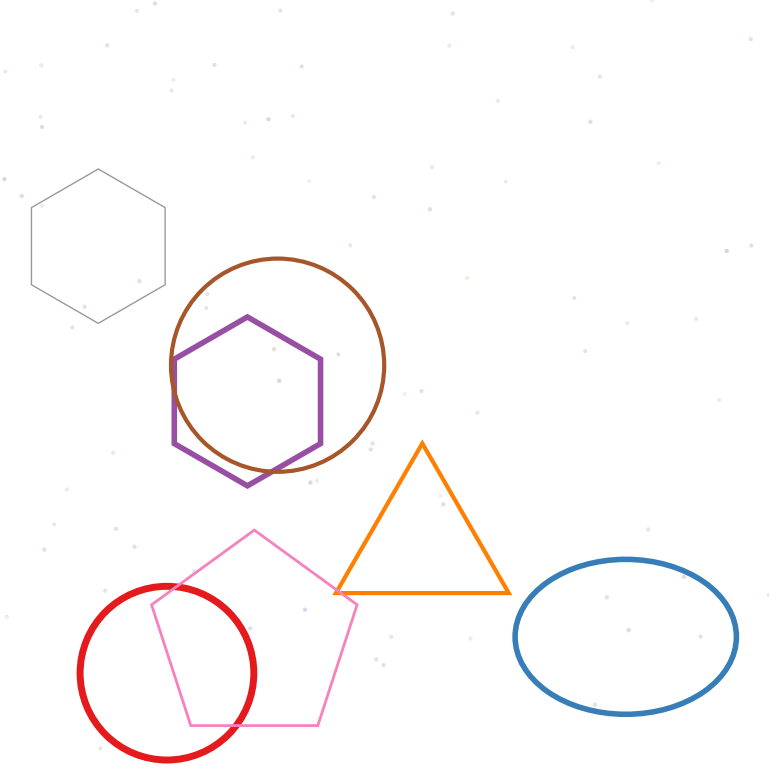[{"shape": "circle", "thickness": 2.5, "radius": 0.56, "center": [0.217, 0.126]}, {"shape": "oval", "thickness": 2, "radius": 0.72, "center": [0.813, 0.173]}, {"shape": "hexagon", "thickness": 2, "radius": 0.55, "center": [0.321, 0.479]}, {"shape": "triangle", "thickness": 1.5, "radius": 0.65, "center": [0.548, 0.295]}, {"shape": "circle", "thickness": 1.5, "radius": 0.69, "center": [0.361, 0.526]}, {"shape": "pentagon", "thickness": 1, "radius": 0.7, "center": [0.33, 0.171]}, {"shape": "hexagon", "thickness": 0.5, "radius": 0.5, "center": [0.128, 0.68]}]